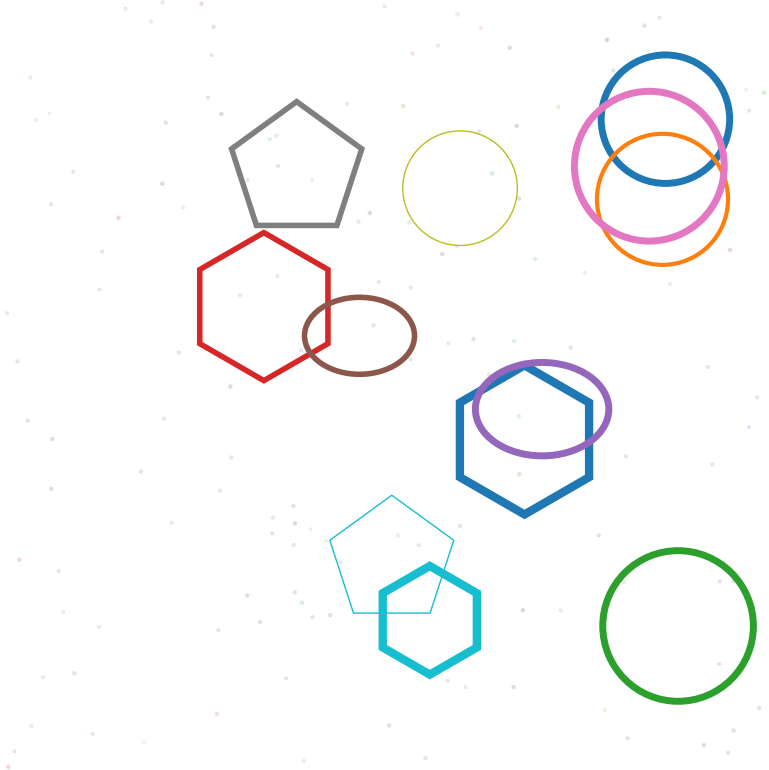[{"shape": "circle", "thickness": 2.5, "radius": 0.42, "center": [0.864, 0.845]}, {"shape": "hexagon", "thickness": 3, "radius": 0.48, "center": [0.681, 0.429]}, {"shape": "circle", "thickness": 1.5, "radius": 0.43, "center": [0.86, 0.741]}, {"shape": "circle", "thickness": 2.5, "radius": 0.49, "center": [0.881, 0.187]}, {"shape": "hexagon", "thickness": 2, "radius": 0.48, "center": [0.343, 0.602]}, {"shape": "oval", "thickness": 2.5, "radius": 0.43, "center": [0.704, 0.469]}, {"shape": "oval", "thickness": 2, "radius": 0.36, "center": [0.467, 0.564]}, {"shape": "circle", "thickness": 2.5, "radius": 0.49, "center": [0.843, 0.784]}, {"shape": "pentagon", "thickness": 2, "radius": 0.44, "center": [0.385, 0.779]}, {"shape": "circle", "thickness": 0.5, "radius": 0.37, "center": [0.597, 0.756]}, {"shape": "pentagon", "thickness": 0.5, "radius": 0.42, "center": [0.509, 0.272]}, {"shape": "hexagon", "thickness": 3, "radius": 0.35, "center": [0.558, 0.194]}]